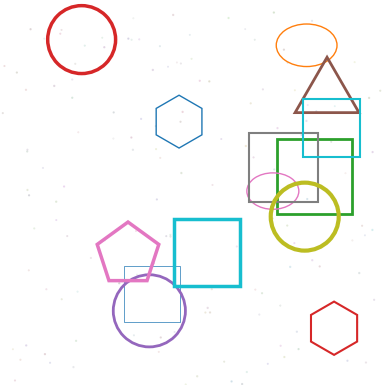[{"shape": "hexagon", "thickness": 1, "radius": 0.34, "center": [0.465, 0.684]}, {"shape": "square", "thickness": 0.5, "radius": 0.36, "center": [0.395, 0.236]}, {"shape": "oval", "thickness": 1, "radius": 0.39, "center": [0.796, 0.882]}, {"shape": "square", "thickness": 2, "radius": 0.49, "center": [0.817, 0.541]}, {"shape": "hexagon", "thickness": 1.5, "radius": 0.35, "center": [0.868, 0.147]}, {"shape": "circle", "thickness": 2.5, "radius": 0.44, "center": [0.212, 0.897]}, {"shape": "circle", "thickness": 2, "radius": 0.47, "center": [0.388, 0.193]}, {"shape": "triangle", "thickness": 2, "radius": 0.48, "center": [0.849, 0.755]}, {"shape": "oval", "thickness": 1, "radius": 0.34, "center": [0.709, 0.504]}, {"shape": "pentagon", "thickness": 2.5, "radius": 0.42, "center": [0.332, 0.339]}, {"shape": "square", "thickness": 1.5, "radius": 0.45, "center": [0.737, 0.564]}, {"shape": "circle", "thickness": 3, "radius": 0.44, "center": [0.791, 0.437]}, {"shape": "square", "thickness": 2.5, "radius": 0.43, "center": [0.537, 0.344]}, {"shape": "square", "thickness": 1.5, "radius": 0.37, "center": [0.861, 0.667]}]